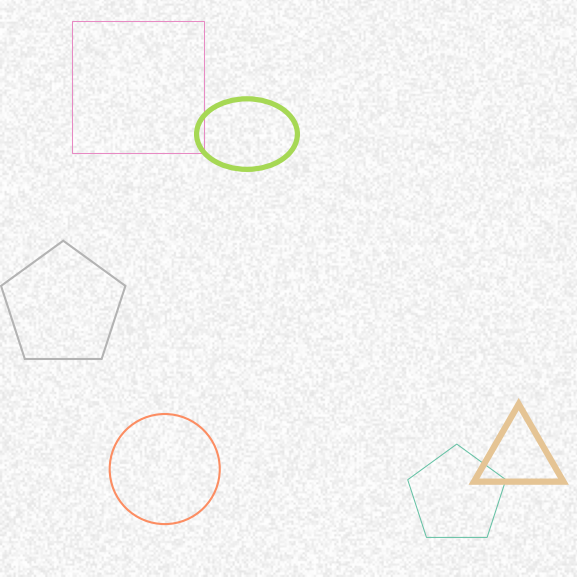[{"shape": "pentagon", "thickness": 0.5, "radius": 0.45, "center": [0.791, 0.141]}, {"shape": "circle", "thickness": 1, "radius": 0.48, "center": [0.285, 0.187]}, {"shape": "square", "thickness": 0.5, "radius": 0.57, "center": [0.239, 0.848]}, {"shape": "oval", "thickness": 2.5, "radius": 0.44, "center": [0.428, 0.767]}, {"shape": "triangle", "thickness": 3, "radius": 0.45, "center": [0.898, 0.21]}, {"shape": "pentagon", "thickness": 1, "radius": 0.57, "center": [0.11, 0.469]}]